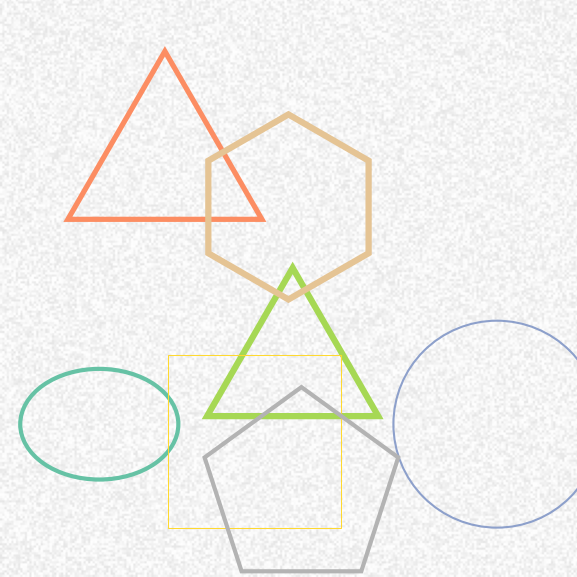[{"shape": "oval", "thickness": 2, "radius": 0.68, "center": [0.172, 0.265]}, {"shape": "triangle", "thickness": 2.5, "radius": 0.97, "center": [0.286, 0.716]}, {"shape": "circle", "thickness": 1, "radius": 0.9, "center": [0.86, 0.265]}, {"shape": "triangle", "thickness": 3, "radius": 0.86, "center": [0.507, 0.364]}, {"shape": "square", "thickness": 0.5, "radius": 0.75, "center": [0.441, 0.235]}, {"shape": "hexagon", "thickness": 3, "radius": 0.8, "center": [0.5, 0.641]}, {"shape": "pentagon", "thickness": 2, "radius": 0.88, "center": [0.522, 0.153]}]